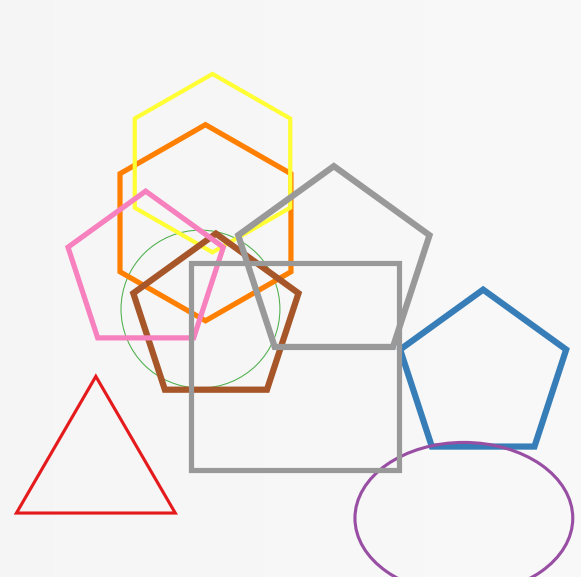[{"shape": "triangle", "thickness": 1.5, "radius": 0.79, "center": [0.165, 0.19]}, {"shape": "pentagon", "thickness": 3, "radius": 0.75, "center": [0.831, 0.347]}, {"shape": "circle", "thickness": 0.5, "radius": 0.68, "center": [0.345, 0.464]}, {"shape": "oval", "thickness": 1.5, "radius": 0.94, "center": [0.798, 0.102]}, {"shape": "hexagon", "thickness": 2.5, "radius": 0.85, "center": [0.354, 0.613]}, {"shape": "hexagon", "thickness": 2, "radius": 0.77, "center": [0.366, 0.717]}, {"shape": "pentagon", "thickness": 3, "radius": 0.75, "center": [0.371, 0.445]}, {"shape": "pentagon", "thickness": 2.5, "radius": 0.7, "center": [0.251, 0.528]}, {"shape": "square", "thickness": 2.5, "radius": 0.89, "center": [0.507, 0.364]}, {"shape": "pentagon", "thickness": 3, "radius": 0.87, "center": [0.574, 0.538]}]